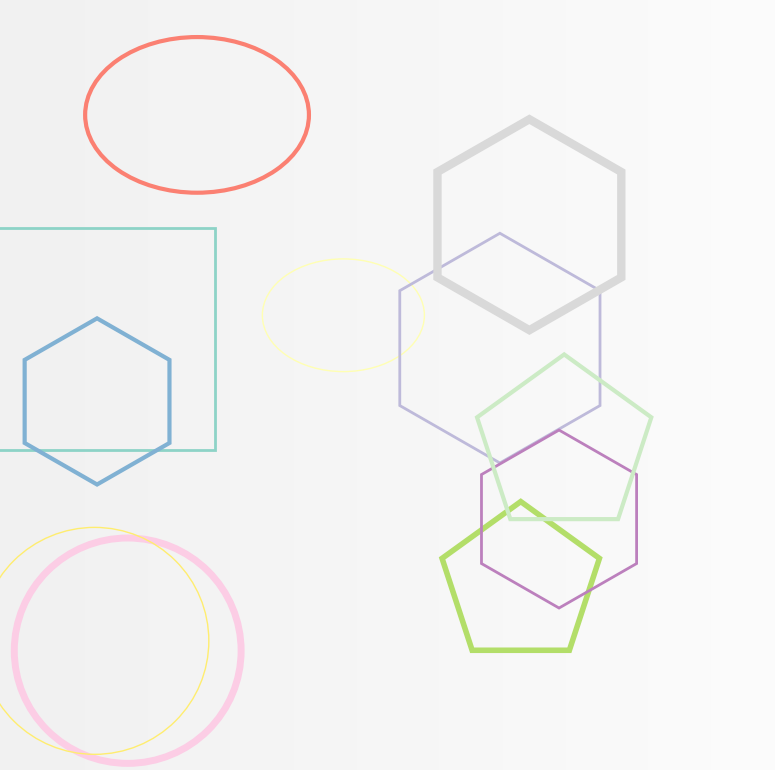[{"shape": "square", "thickness": 1, "radius": 0.72, "center": [0.133, 0.56]}, {"shape": "oval", "thickness": 0.5, "radius": 0.52, "center": [0.443, 0.591]}, {"shape": "hexagon", "thickness": 1, "radius": 0.75, "center": [0.645, 0.548]}, {"shape": "oval", "thickness": 1.5, "radius": 0.72, "center": [0.254, 0.851]}, {"shape": "hexagon", "thickness": 1.5, "radius": 0.54, "center": [0.125, 0.479]}, {"shape": "pentagon", "thickness": 2, "radius": 0.53, "center": [0.672, 0.242]}, {"shape": "circle", "thickness": 2.5, "radius": 0.73, "center": [0.165, 0.155]}, {"shape": "hexagon", "thickness": 3, "radius": 0.68, "center": [0.683, 0.708]}, {"shape": "hexagon", "thickness": 1, "radius": 0.58, "center": [0.721, 0.326]}, {"shape": "pentagon", "thickness": 1.5, "radius": 0.59, "center": [0.728, 0.421]}, {"shape": "circle", "thickness": 0.5, "radius": 0.74, "center": [0.122, 0.168]}]